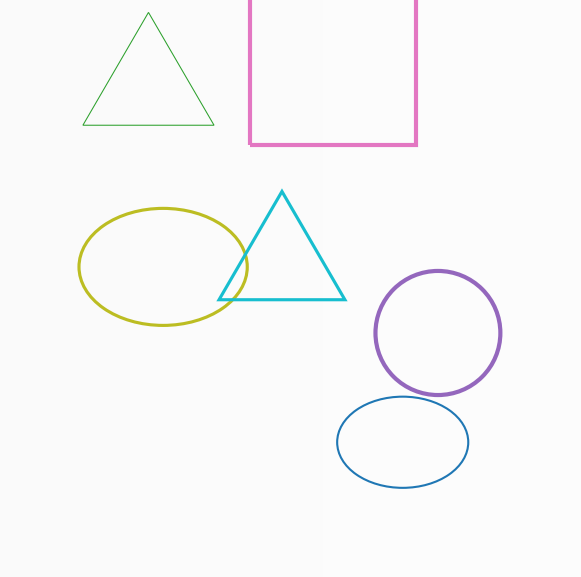[{"shape": "oval", "thickness": 1, "radius": 0.56, "center": [0.693, 0.233]}, {"shape": "triangle", "thickness": 0.5, "radius": 0.65, "center": [0.255, 0.847]}, {"shape": "circle", "thickness": 2, "radius": 0.54, "center": [0.753, 0.423]}, {"shape": "square", "thickness": 2, "radius": 0.71, "center": [0.573, 0.89]}, {"shape": "oval", "thickness": 1.5, "radius": 0.72, "center": [0.281, 0.537]}, {"shape": "triangle", "thickness": 1.5, "radius": 0.63, "center": [0.485, 0.543]}]